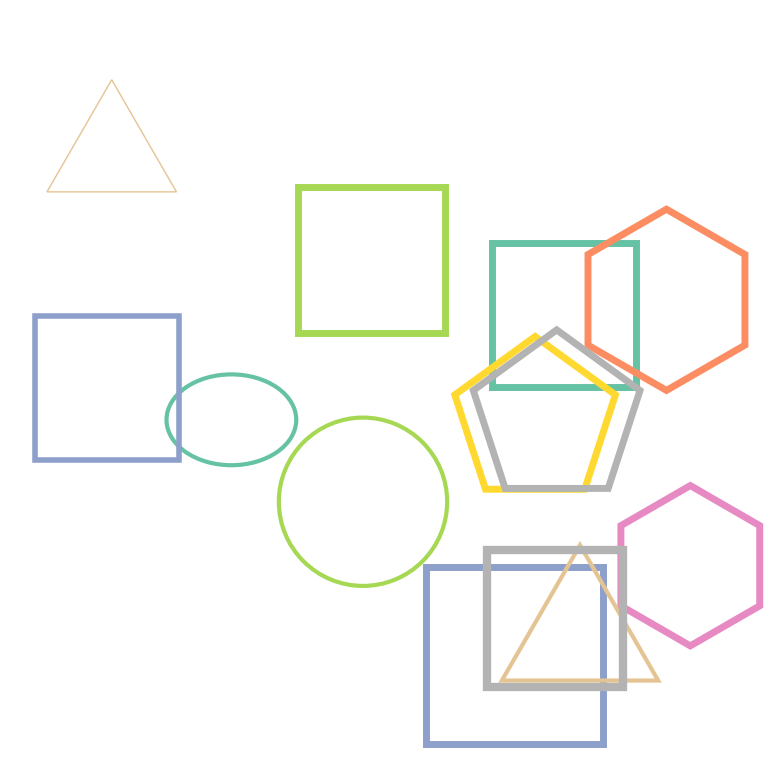[{"shape": "oval", "thickness": 1.5, "radius": 0.42, "center": [0.3, 0.455]}, {"shape": "square", "thickness": 2.5, "radius": 0.47, "center": [0.732, 0.591]}, {"shape": "hexagon", "thickness": 2.5, "radius": 0.59, "center": [0.866, 0.611]}, {"shape": "square", "thickness": 2.5, "radius": 0.57, "center": [0.669, 0.149]}, {"shape": "square", "thickness": 2, "radius": 0.47, "center": [0.139, 0.496]}, {"shape": "hexagon", "thickness": 2.5, "radius": 0.52, "center": [0.897, 0.265]}, {"shape": "circle", "thickness": 1.5, "radius": 0.55, "center": [0.471, 0.348]}, {"shape": "square", "thickness": 2.5, "radius": 0.47, "center": [0.482, 0.663]}, {"shape": "pentagon", "thickness": 2.5, "radius": 0.55, "center": [0.695, 0.453]}, {"shape": "triangle", "thickness": 1.5, "radius": 0.59, "center": [0.753, 0.175]}, {"shape": "triangle", "thickness": 0.5, "radius": 0.49, "center": [0.145, 0.799]}, {"shape": "square", "thickness": 3, "radius": 0.44, "center": [0.721, 0.197]}, {"shape": "pentagon", "thickness": 2.5, "radius": 0.57, "center": [0.723, 0.458]}]